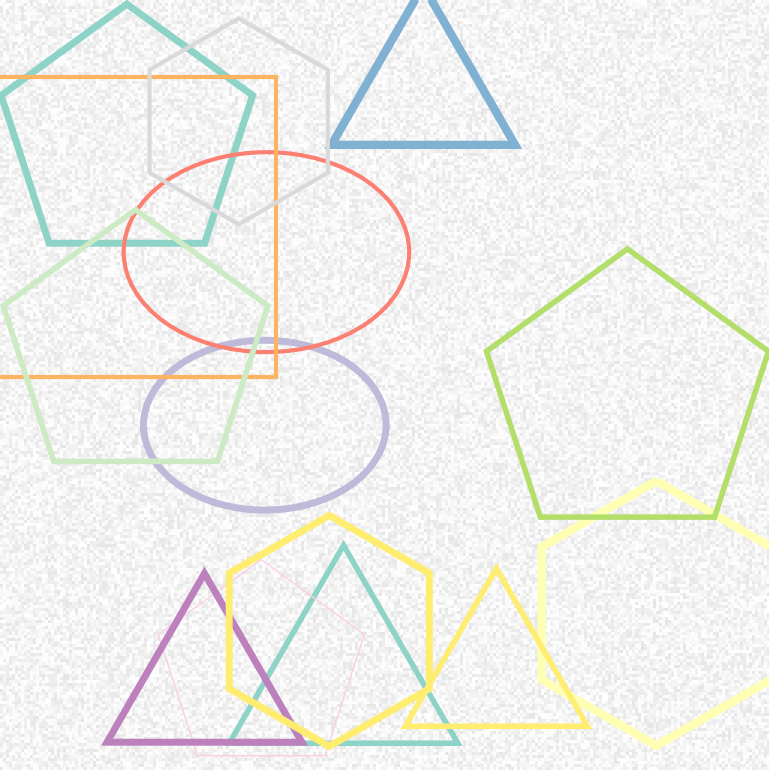[{"shape": "triangle", "thickness": 2, "radius": 0.86, "center": [0.446, 0.12]}, {"shape": "pentagon", "thickness": 2.5, "radius": 0.86, "center": [0.165, 0.823]}, {"shape": "hexagon", "thickness": 3, "radius": 0.86, "center": [0.852, 0.204]}, {"shape": "oval", "thickness": 2.5, "radius": 0.79, "center": [0.344, 0.448]}, {"shape": "oval", "thickness": 1.5, "radius": 0.93, "center": [0.346, 0.673]}, {"shape": "triangle", "thickness": 3, "radius": 0.69, "center": [0.55, 0.881]}, {"shape": "square", "thickness": 1.5, "radius": 0.97, "center": [0.164, 0.705]}, {"shape": "pentagon", "thickness": 2, "radius": 0.96, "center": [0.815, 0.484]}, {"shape": "pentagon", "thickness": 0.5, "radius": 0.7, "center": [0.339, 0.132]}, {"shape": "hexagon", "thickness": 1.5, "radius": 0.67, "center": [0.31, 0.842]}, {"shape": "triangle", "thickness": 2.5, "radius": 0.73, "center": [0.266, 0.109]}, {"shape": "pentagon", "thickness": 2, "radius": 0.9, "center": [0.176, 0.547]}, {"shape": "hexagon", "thickness": 2.5, "radius": 0.75, "center": [0.428, 0.181]}, {"shape": "triangle", "thickness": 2, "radius": 0.68, "center": [0.645, 0.125]}]